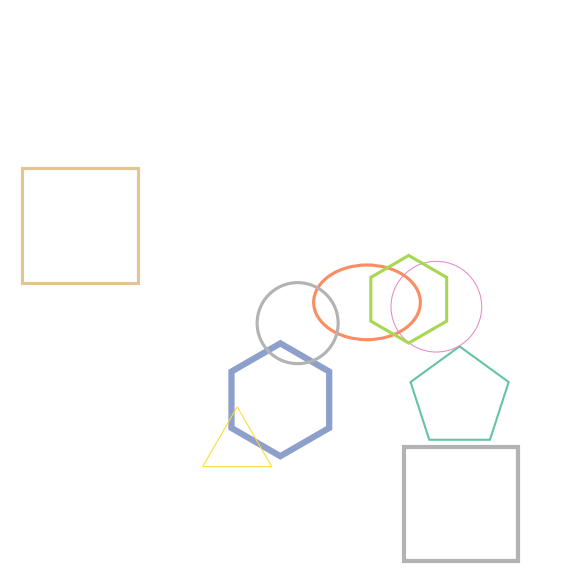[{"shape": "pentagon", "thickness": 1, "radius": 0.45, "center": [0.796, 0.31]}, {"shape": "oval", "thickness": 1.5, "radius": 0.46, "center": [0.635, 0.476]}, {"shape": "hexagon", "thickness": 3, "radius": 0.49, "center": [0.485, 0.307]}, {"shape": "circle", "thickness": 0.5, "radius": 0.39, "center": [0.756, 0.468]}, {"shape": "hexagon", "thickness": 1.5, "radius": 0.38, "center": [0.708, 0.481]}, {"shape": "triangle", "thickness": 0.5, "radius": 0.35, "center": [0.411, 0.226]}, {"shape": "square", "thickness": 1.5, "radius": 0.5, "center": [0.139, 0.608]}, {"shape": "circle", "thickness": 1.5, "radius": 0.35, "center": [0.515, 0.44]}, {"shape": "square", "thickness": 2, "radius": 0.49, "center": [0.798, 0.126]}]